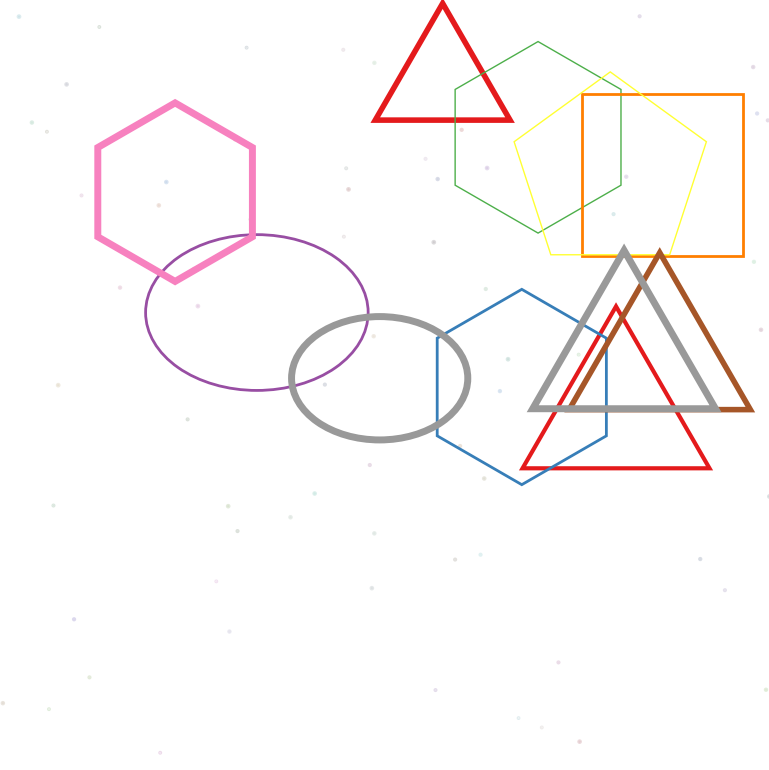[{"shape": "triangle", "thickness": 1.5, "radius": 0.7, "center": [0.8, 0.462]}, {"shape": "triangle", "thickness": 2, "radius": 0.51, "center": [0.575, 0.895]}, {"shape": "hexagon", "thickness": 1, "radius": 0.63, "center": [0.678, 0.497]}, {"shape": "hexagon", "thickness": 0.5, "radius": 0.62, "center": [0.699, 0.822]}, {"shape": "oval", "thickness": 1, "radius": 0.72, "center": [0.334, 0.594]}, {"shape": "square", "thickness": 1, "radius": 0.52, "center": [0.86, 0.773]}, {"shape": "pentagon", "thickness": 0.5, "radius": 0.66, "center": [0.793, 0.775]}, {"shape": "triangle", "thickness": 2, "radius": 0.68, "center": [0.857, 0.536]}, {"shape": "hexagon", "thickness": 2.5, "radius": 0.58, "center": [0.227, 0.75]}, {"shape": "triangle", "thickness": 2.5, "radius": 0.69, "center": [0.811, 0.538]}, {"shape": "oval", "thickness": 2.5, "radius": 0.57, "center": [0.493, 0.509]}]